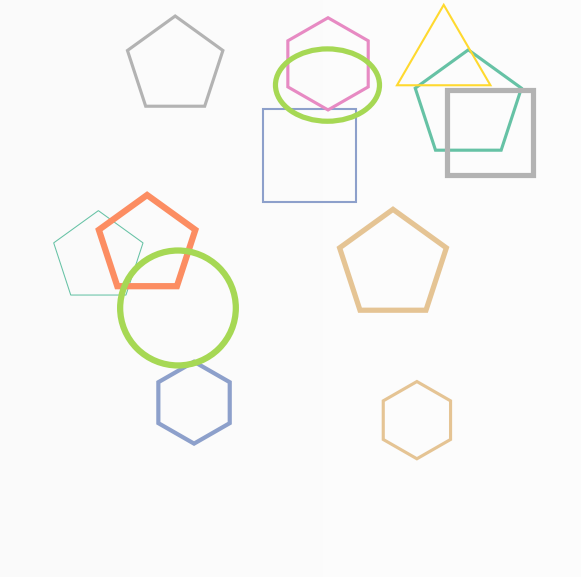[{"shape": "pentagon", "thickness": 1.5, "radius": 0.48, "center": [0.806, 0.817]}, {"shape": "pentagon", "thickness": 0.5, "radius": 0.4, "center": [0.169, 0.554]}, {"shape": "pentagon", "thickness": 3, "radius": 0.44, "center": [0.253, 0.574]}, {"shape": "square", "thickness": 1, "radius": 0.4, "center": [0.532, 0.73]}, {"shape": "hexagon", "thickness": 2, "radius": 0.35, "center": [0.334, 0.302]}, {"shape": "hexagon", "thickness": 1.5, "radius": 0.4, "center": [0.564, 0.889]}, {"shape": "circle", "thickness": 3, "radius": 0.5, "center": [0.306, 0.466]}, {"shape": "oval", "thickness": 2.5, "radius": 0.45, "center": [0.563, 0.852]}, {"shape": "triangle", "thickness": 1, "radius": 0.46, "center": [0.763, 0.898]}, {"shape": "hexagon", "thickness": 1.5, "radius": 0.33, "center": [0.717, 0.272]}, {"shape": "pentagon", "thickness": 2.5, "radius": 0.48, "center": [0.676, 0.54]}, {"shape": "square", "thickness": 2.5, "radius": 0.37, "center": [0.843, 0.77]}, {"shape": "pentagon", "thickness": 1.5, "radius": 0.43, "center": [0.301, 0.885]}]